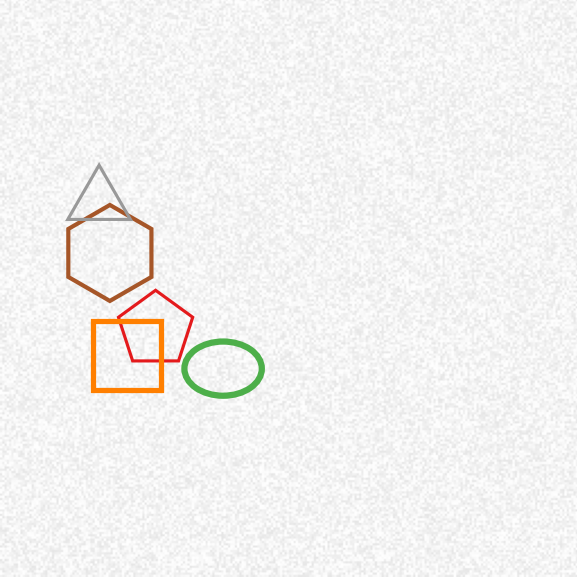[{"shape": "pentagon", "thickness": 1.5, "radius": 0.34, "center": [0.269, 0.429]}, {"shape": "oval", "thickness": 3, "radius": 0.34, "center": [0.386, 0.361]}, {"shape": "square", "thickness": 2.5, "radius": 0.3, "center": [0.22, 0.384]}, {"shape": "hexagon", "thickness": 2, "radius": 0.42, "center": [0.19, 0.561]}, {"shape": "triangle", "thickness": 1.5, "radius": 0.31, "center": [0.172, 0.651]}]